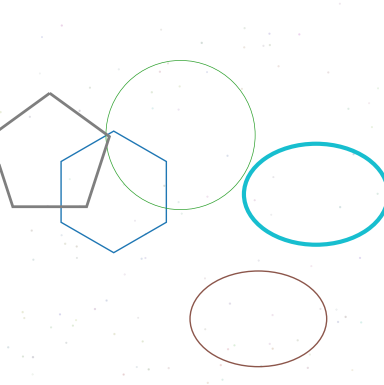[{"shape": "hexagon", "thickness": 1, "radius": 0.79, "center": [0.295, 0.502]}, {"shape": "circle", "thickness": 0.5, "radius": 0.97, "center": [0.469, 0.649]}, {"shape": "oval", "thickness": 1, "radius": 0.89, "center": [0.671, 0.172]}, {"shape": "pentagon", "thickness": 2, "radius": 0.82, "center": [0.129, 0.595]}, {"shape": "oval", "thickness": 3, "radius": 0.94, "center": [0.821, 0.495]}]